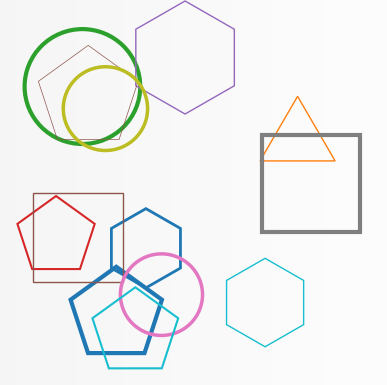[{"shape": "pentagon", "thickness": 3, "radius": 0.62, "center": [0.3, 0.183]}, {"shape": "hexagon", "thickness": 2, "radius": 0.51, "center": [0.377, 0.355]}, {"shape": "triangle", "thickness": 1, "radius": 0.56, "center": [0.768, 0.638]}, {"shape": "circle", "thickness": 3, "radius": 0.75, "center": [0.213, 0.775]}, {"shape": "pentagon", "thickness": 1.5, "radius": 0.52, "center": [0.145, 0.386]}, {"shape": "hexagon", "thickness": 1, "radius": 0.73, "center": [0.478, 0.851]}, {"shape": "square", "thickness": 1, "radius": 0.58, "center": [0.201, 0.383]}, {"shape": "pentagon", "thickness": 0.5, "radius": 0.68, "center": [0.228, 0.747]}, {"shape": "circle", "thickness": 2.5, "radius": 0.53, "center": [0.417, 0.235]}, {"shape": "square", "thickness": 3, "radius": 0.63, "center": [0.803, 0.523]}, {"shape": "circle", "thickness": 2.5, "radius": 0.54, "center": [0.272, 0.718]}, {"shape": "pentagon", "thickness": 1.5, "radius": 0.58, "center": [0.349, 0.137]}, {"shape": "hexagon", "thickness": 1, "radius": 0.57, "center": [0.684, 0.214]}]